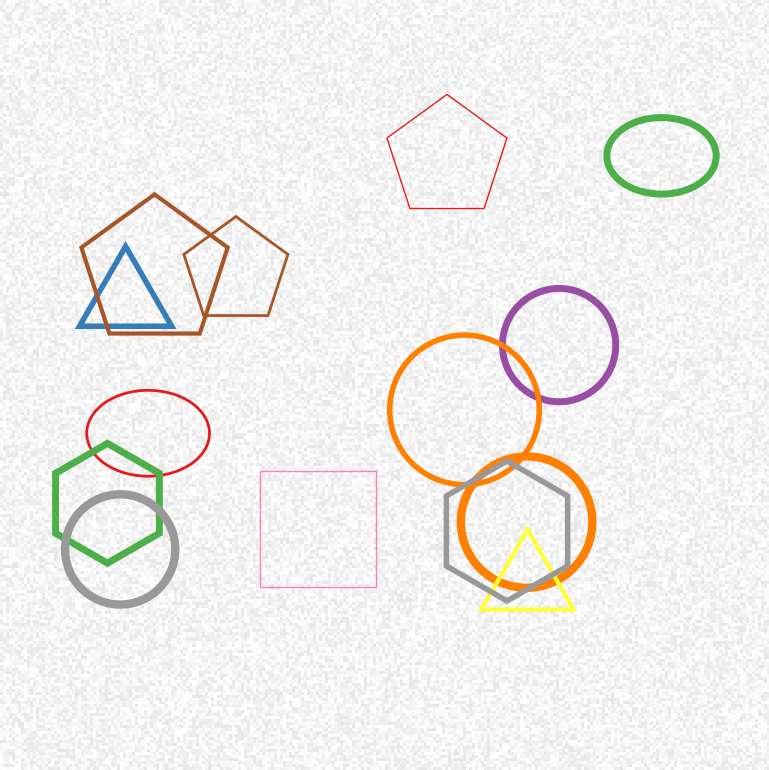[{"shape": "oval", "thickness": 1, "radius": 0.4, "center": [0.192, 0.437]}, {"shape": "pentagon", "thickness": 0.5, "radius": 0.41, "center": [0.58, 0.795]}, {"shape": "triangle", "thickness": 2, "radius": 0.35, "center": [0.163, 0.611]}, {"shape": "hexagon", "thickness": 2.5, "radius": 0.39, "center": [0.14, 0.346]}, {"shape": "oval", "thickness": 2.5, "radius": 0.36, "center": [0.859, 0.798]}, {"shape": "circle", "thickness": 2.5, "radius": 0.37, "center": [0.726, 0.552]}, {"shape": "circle", "thickness": 3, "radius": 0.43, "center": [0.684, 0.322]}, {"shape": "circle", "thickness": 2, "radius": 0.49, "center": [0.603, 0.468]}, {"shape": "triangle", "thickness": 1.5, "radius": 0.35, "center": [0.685, 0.243]}, {"shape": "pentagon", "thickness": 1.5, "radius": 0.5, "center": [0.201, 0.648]}, {"shape": "pentagon", "thickness": 1, "radius": 0.36, "center": [0.306, 0.648]}, {"shape": "square", "thickness": 0.5, "radius": 0.38, "center": [0.413, 0.313]}, {"shape": "hexagon", "thickness": 2, "radius": 0.45, "center": [0.658, 0.31]}, {"shape": "circle", "thickness": 3, "radius": 0.36, "center": [0.156, 0.286]}]